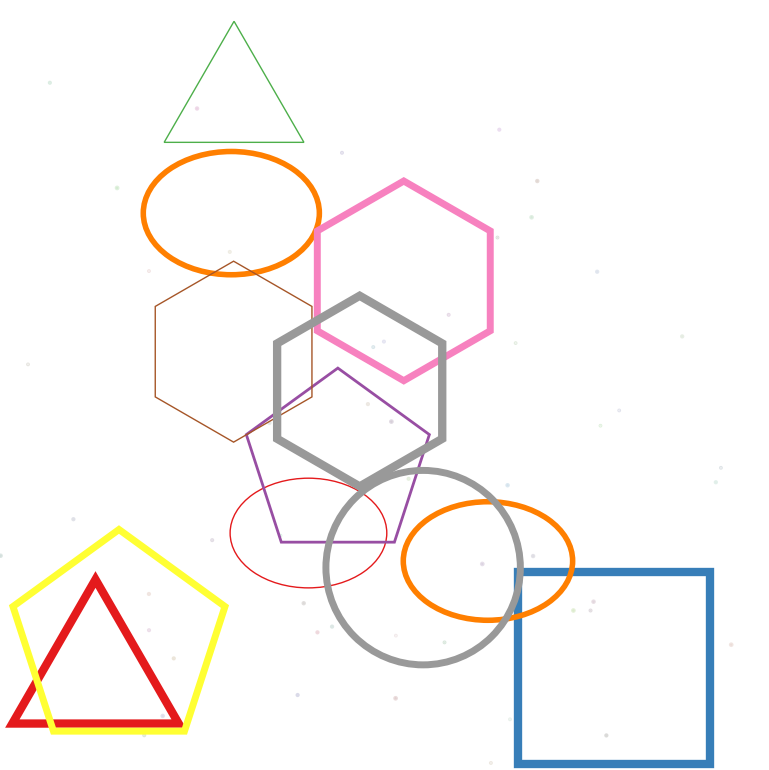[{"shape": "oval", "thickness": 0.5, "radius": 0.51, "center": [0.401, 0.308]}, {"shape": "triangle", "thickness": 3, "radius": 0.62, "center": [0.124, 0.123]}, {"shape": "square", "thickness": 3, "radius": 0.62, "center": [0.797, 0.133]}, {"shape": "triangle", "thickness": 0.5, "radius": 0.52, "center": [0.304, 0.868]}, {"shape": "pentagon", "thickness": 1, "radius": 0.62, "center": [0.439, 0.397]}, {"shape": "oval", "thickness": 2, "radius": 0.55, "center": [0.634, 0.271]}, {"shape": "oval", "thickness": 2, "radius": 0.57, "center": [0.3, 0.723]}, {"shape": "pentagon", "thickness": 2.5, "radius": 0.72, "center": [0.155, 0.168]}, {"shape": "hexagon", "thickness": 0.5, "radius": 0.59, "center": [0.303, 0.543]}, {"shape": "hexagon", "thickness": 2.5, "radius": 0.65, "center": [0.524, 0.635]}, {"shape": "hexagon", "thickness": 3, "radius": 0.62, "center": [0.467, 0.492]}, {"shape": "circle", "thickness": 2.5, "radius": 0.63, "center": [0.55, 0.263]}]